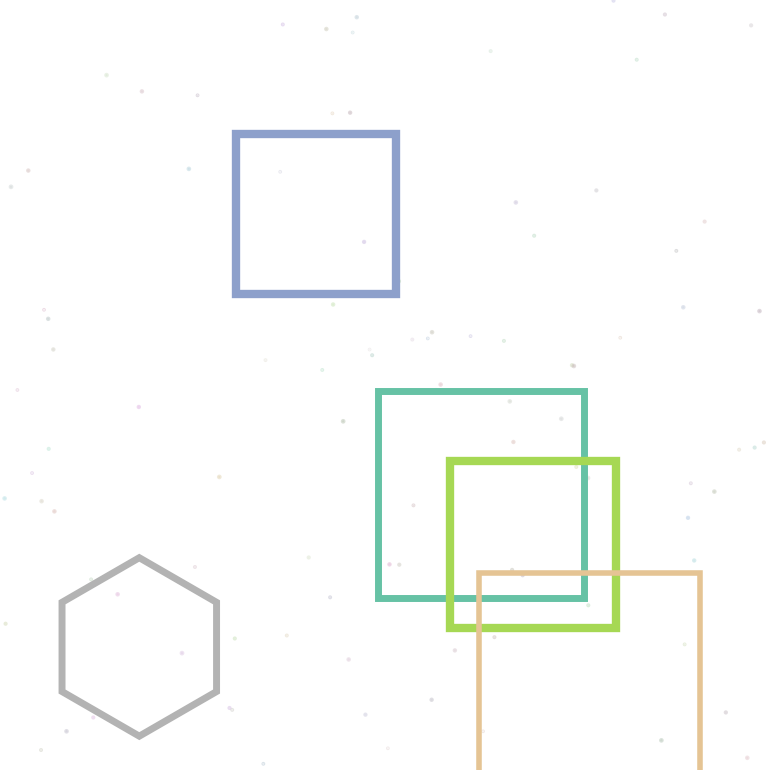[{"shape": "square", "thickness": 2.5, "radius": 0.67, "center": [0.625, 0.358]}, {"shape": "square", "thickness": 3, "radius": 0.52, "center": [0.411, 0.722]}, {"shape": "square", "thickness": 3, "radius": 0.54, "center": [0.692, 0.293]}, {"shape": "square", "thickness": 2, "radius": 0.72, "center": [0.765, 0.112]}, {"shape": "hexagon", "thickness": 2.5, "radius": 0.58, "center": [0.181, 0.16]}]